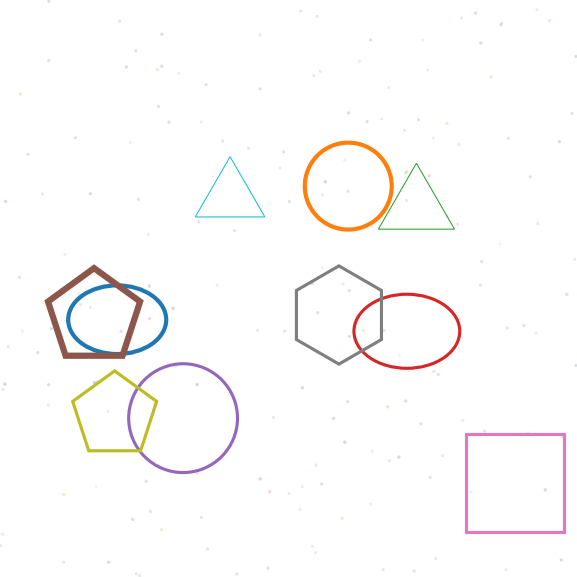[{"shape": "oval", "thickness": 2, "radius": 0.42, "center": [0.203, 0.446]}, {"shape": "circle", "thickness": 2, "radius": 0.38, "center": [0.603, 0.677]}, {"shape": "triangle", "thickness": 0.5, "radius": 0.38, "center": [0.721, 0.64]}, {"shape": "oval", "thickness": 1.5, "radius": 0.46, "center": [0.705, 0.426]}, {"shape": "circle", "thickness": 1.5, "radius": 0.47, "center": [0.317, 0.275]}, {"shape": "pentagon", "thickness": 3, "radius": 0.42, "center": [0.163, 0.451]}, {"shape": "square", "thickness": 1.5, "radius": 0.43, "center": [0.891, 0.163]}, {"shape": "hexagon", "thickness": 1.5, "radius": 0.43, "center": [0.587, 0.454]}, {"shape": "pentagon", "thickness": 1.5, "radius": 0.38, "center": [0.199, 0.28]}, {"shape": "triangle", "thickness": 0.5, "radius": 0.35, "center": [0.398, 0.658]}]